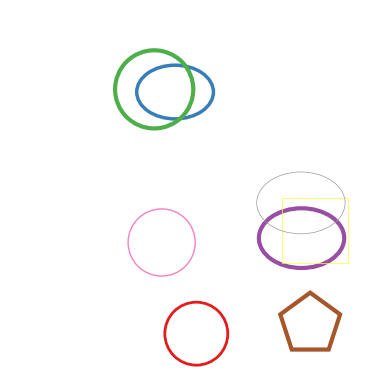[{"shape": "circle", "thickness": 2, "radius": 0.41, "center": [0.51, 0.133]}, {"shape": "oval", "thickness": 2.5, "radius": 0.5, "center": [0.455, 0.761]}, {"shape": "circle", "thickness": 3, "radius": 0.51, "center": [0.4, 0.768]}, {"shape": "oval", "thickness": 3, "radius": 0.55, "center": [0.783, 0.381]}, {"shape": "square", "thickness": 0.5, "radius": 0.43, "center": [0.819, 0.401]}, {"shape": "pentagon", "thickness": 3, "radius": 0.41, "center": [0.806, 0.158]}, {"shape": "circle", "thickness": 1, "radius": 0.44, "center": [0.42, 0.37]}, {"shape": "oval", "thickness": 0.5, "radius": 0.57, "center": [0.782, 0.473]}]